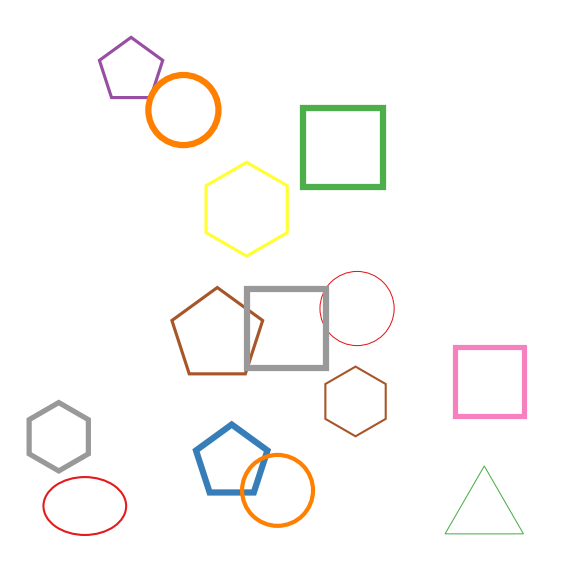[{"shape": "circle", "thickness": 0.5, "radius": 0.32, "center": [0.618, 0.465]}, {"shape": "oval", "thickness": 1, "radius": 0.36, "center": [0.147, 0.123]}, {"shape": "pentagon", "thickness": 3, "radius": 0.33, "center": [0.401, 0.199]}, {"shape": "triangle", "thickness": 0.5, "radius": 0.39, "center": [0.839, 0.114]}, {"shape": "square", "thickness": 3, "radius": 0.34, "center": [0.594, 0.744]}, {"shape": "pentagon", "thickness": 1.5, "radius": 0.29, "center": [0.227, 0.877]}, {"shape": "circle", "thickness": 3, "radius": 0.3, "center": [0.318, 0.809]}, {"shape": "circle", "thickness": 2, "radius": 0.31, "center": [0.481, 0.15]}, {"shape": "hexagon", "thickness": 1.5, "radius": 0.41, "center": [0.427, 0.637]}, {"shape": "pentagon", "thickness": 1.5, "radius": 0.41, "center": [0.376, 0.419]}, {"shape": "hexagon", "thickness": 1, "radius": 0.3, "center": [0.616, 0.304]}, {"shape": "square", "thickness": 2.5, "radius": 0.3, "center": [0.847, 0.339]}, {"shape": "square", "thickness": 3, "radius": 0.34, "center": [0.496, 0.43]}, {"shape": "hexagon", "thickness": 2.5, "radius": 0.3, "center": [0.102, 0.243]}]